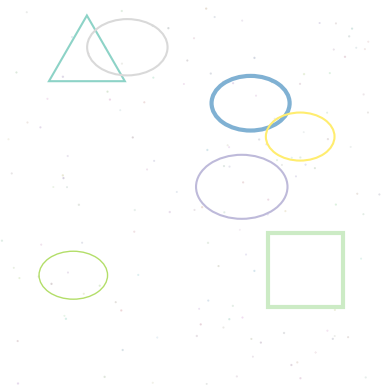[{"shape": "triangle", "thickness": 1.5, "radius": 0.57, "center": [0.226, 0.846]}, {"shape": "oval", "thickness": 1.5, "radius": 0.59, "center": [0.628, 0.515]}, {"shape": "oval", "thickness": 3, "radius": 0.51, "center": [0.651, 0.732]}, {"shape": "oval", "thickness": 1, "radius": 0.44, "center": [0.19, 0.285]}, {"shape": "oval", "thickness": 1.5, "radius": 0.52, "center": [0.331, 0.877]}, {"shape": "square", "thickness": 3, "radius": 0.49, "center": [0.794, 0.299]}, {"shape": "oval", "thickness": 1.5, "radius": 0.45, "center": [0.78, 0.645]}]